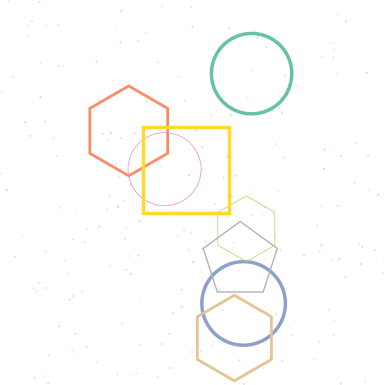[{"shape": "circle", "thickness": 2.5, "radius": 0.52, "center": [0.654, 0.809]}, {"shape": "hexagon", "thickness": 2, "radius": 0.58, "center": [0.334, 0.66]}, {"shape": "circle", "thickness": 2.5, "radius": 0.54, "center": [0.633, 0.212]}, {"shape": "circle", "thickness": 0.5, "radius": 0.47, "center": [0.427, 0.561]}, {"shape": "hexagon", "thickness": 0.5, "radius": 0.43, "center": [0.64, 0.406]}, {"shape": "square", "thickness": 2.5, "radius": 0.56, "center": [0.482, 0.559]}, {"shape": "hexagon", "thickness": 2, "radius": 0.56, "center": [0.609, 0.122]}, {"shape": "pentagon", "thickness": 1, "radius": 0.51, "center": [0.624, 0.323]}]